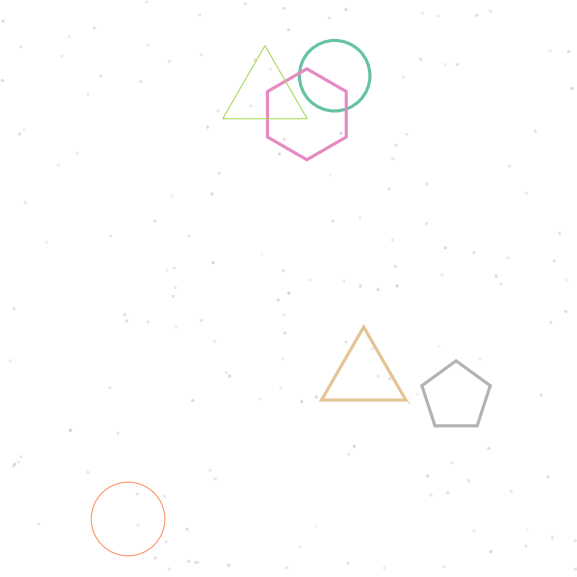[{"shape": "circle", "thickness": 1.5, "radius": 0.31, "center": [0.58, 0.868]}, {"shape": "circle", "thickness": 0.5, "radius": 0.32, "center": [0.222, 0.1]}, {"shape": "hexagon", "thickness": 1.5, "radius": 0.39, "center": [0.531, 0.801]}, {"shape": "triangle", "thickness": 0.5, "radius": 0.42, "center": [0.459, 0.836]}, {"shape": "triangle", "thickness": 1.5, "radius": 0.42, "center": [0.63, 0.349]}, {"shape": "pentagon", "thickness": 1.5, "radius": 0.31, "center": [0.79, 0.312]}]